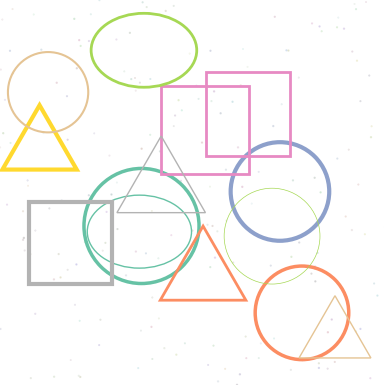[{"shape": "circle", "thickness": 2.5, "radius": 0.75, "center": [0.368, 0.413]}, {"shape": "oval", "thickness": 1, "radius": 0.68, "center": [0.362, 0.398]}, {"shape": "circle", "thickness": 2.5, "radius": 0.61, "center": [0.784, 0.187]}, {"shape": "triangle", "thickness": 2, "radius": 0.64, "center": [0.527, 0.284]}, {"shape": "circle", "thickness": 3, "radius": 0.64, "center": [0.727, 0.503]}, {"shape": "square", "thickness": 2, "radius": 0.54, "center": [0.644, 0.703]}, {"shape": "square", "thickness": 2, "radius": 0.57, "center": [0.533, 0.662]}, {"shape": "circle", "thickness": 0.5, "radius": 0.62, "center": [0.707, 0.387]}, {"shape": "oval", "thickness": 2, "radius": 0.69, "center": [0.374, 0.869]}, {"shape": "triangle", "thickness": 3, "radius": 0.56, "center": [0.103, 0.615]}, {"shape": "triangle", "thickness": 1, "radius": 0.54, "center": [0.87, 0.124]}, {"shape": "circle", "thickness": 1.5, "radius": 0.52, "center": [0.125, 0.76]}, {"shape": "triangle", "thickness": 1, "radius": 0.66, "center": [0.419, 0.514]}, {"shape": "square", "thickness": 3, "radius": 0.53, "center": [0.183, 0.368]}]